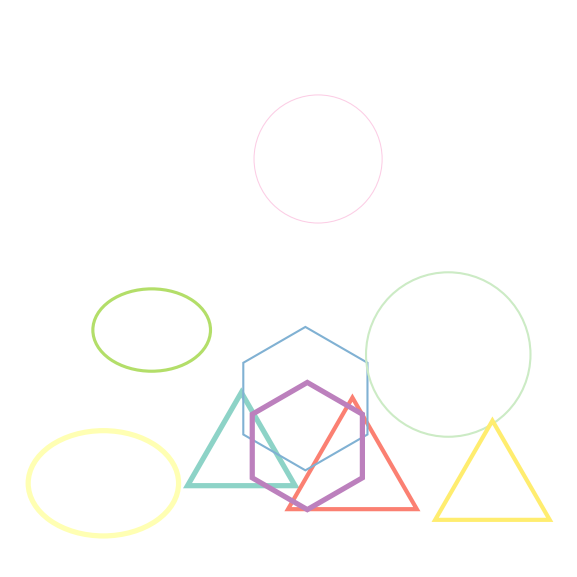[{"shape": "triangle", "thickness": 2.5, "radius": 0.54, "center": [0.418, 0.212]}, {"shape": "oval", "thickness": 2.5, "radius": 0.65, "center": [0.179, 0.162]}, {"shape": "triangle", "thickness": 2, "radius": 0.64, "center": [0.61, 0.182]}, {"shape": "hexagon", "thickness": 1, "radius": 0.62, "center": [0.529, 0.309]}, {"shape": "oval", "thickness": 1.5, "radius": 0.51, "center": [0.263, 0.428]}, {"shape": "circle", "thickness": 0.5, "radius": 0.55, "center": [0.551, 0.724]}, {"shape": "hexagon", "thickness": 2.5, "radius": 0.55, "center": [0.532, 0.227]}, {"shape": "circle", "thickness": 1, "radius": 0.71, "center": [0.776, 0.385]}, {"shape": "triangle", "thickness": 2, "radius": 0.57, "center": [0.853, 0.156]}]